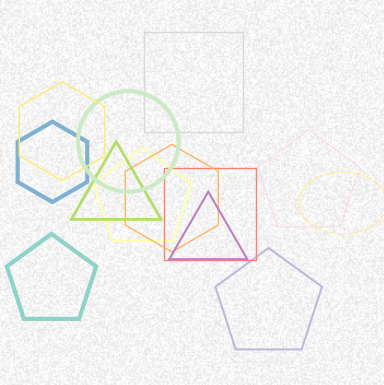[{"shape": "pentagon", "thickness": 3, "radius": 0.61, "center": [0.134, 0.27]}, {"shape": "pentagon", "thickness": 1.5, "radius": 0.67, "center": [0.37, 0.482]}, {"shape": "pentagon", "thickness": 1.5, "radius": 0.73, "center": [0.698, 0.21]}, {"shape": "square", "thickness": 1, "radius": 0.6, "center": [0.546, 0.444]}, {"shape": "hexagon", "thickness": 3, "radius": 0.52, "center": [0.136, 0.58]}, {"shape": "hexagon", "thickness": 1, "radius": 0.7, "center": [0.446, 0.485]}, {"shape": "triangle", "thickness": 2, "radius": 0.67, "center": [0.302, 0.498]}, {"shape": "pentagon", "thickness": 0.5, "radius": 0.69, "center": [0.802, 0.523]}, {"shape": "square", "thickness": 1, "radius": 0.65, "center": [0.502, 0.787]}, {"shape": "triangle", "thickness": 1.5, "radius": 0.58, "center": [0.541, 0.385]}, {"shape": "circle", "thickness": 3, "radius": 0.65, "center": [0.333, 0.633]}, {"shape": "oval", "thickness": 0.5, "radius": 0.57, "center": [0.891, 0.473]}, {"shape": "hexagon", "thickness": 1, "radius": 0.64, "center": [0.161, 0.659]}]